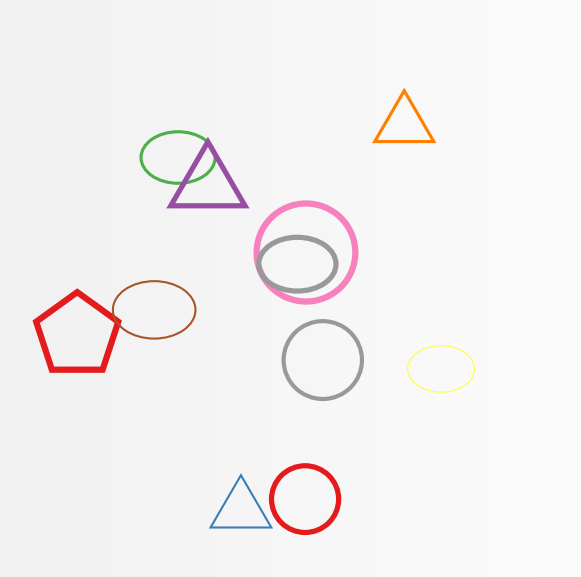[{"shape": "pentagon", "thickness": 3, "radius": 0.37, "center": [0.133, 0.419]}, {"shape": "circle", "thickness": 2.5, "radius": 0.29, "center": [0.525, 0.135]}, {"shape": "triangle", "thickness": 1, "radius": 0.3, "center": [0.415, 0.116]}, {"shape": "oval", "thickness": 1.5, "radius": 0.32, "center": [0.306, 0.726]}, {"shape": "triangle", "thickness": 2.5, "radius": 0.37, "center": [0.358, 0.68]}, {"shape": "triangle", "thickness": 1.5, "radius": 0.29, "center": [0.695, 0.783]}, {"shape": "oval", "thickness": 0.5, "radius": 0.29, "center": [0.759, 0.36]}, {"shape": "oval", "thickness": 1, "radius": 0.36, "center": [0.265, 0.463]}, {"shape": "circle", "thickness": 3, "radius": 0.42, "center": [0.526, 0.562]}, {"shape": "circle", "thickness": 2, "radius": 0.34, "center": [0.555, 0.376]}, {"shape": "oval", "thickness": 2.5, "radius": 0.33, "center": [0.512, 0.542]}]